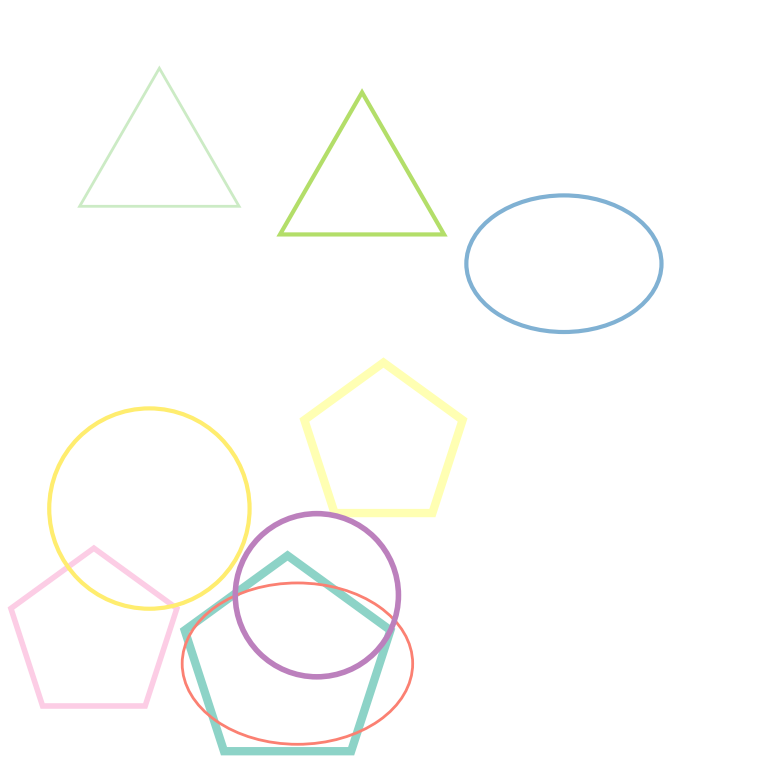[{"shape": "pentagon", "thickness": 3, "radius": 0.7, "center": [0.373, 0.138]}, {"shape": "pentagon", "thickness": 3, "radius": 0.54, "center": [0.498, 0.421]}, {"shape": "oval", "thickness": 1, "radius": 0.75, "center": [0.386, 0.138]}, {"shape": "oval", "thickness": 1.5, "radius": 0.63, "center": [0.732, 0.658]}, {"shape": "triangle", "thickness": 1.5, "radius": 0.62, "center": [0.47, 0.757]}, {"shape": "pentagon", "thickness": 2, "radius": 0.57, "center": [0.122, 0.175]}, {"shape": "circle", "thickness": 2, "radius": 0.53, "center": [0.412, 0.227]}, {"shape": "triangle", "thickness": 1, "radius": 0.6, "center": [0.207, 0.792]}, {"shape": "circle", "thickness": 1.5, "radius": 0.65, "center": [0.194, 0.34]}]